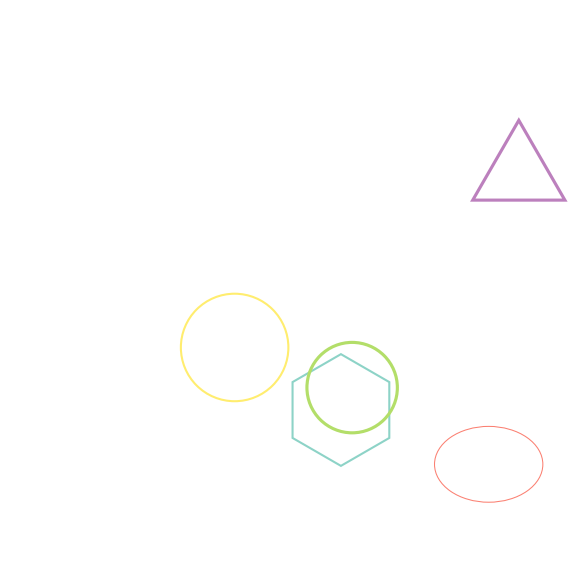[{"shape": "hexagon", "thickness": 1, "radius": 0.48, "center": [0.59, 0.289]}, {"shape": "oval", "thickness": 0.5, "radius": 0.47, "center": [0.846, 0.195]}, {"shape": "circle", "thickness": 1.5, "radius": 0.39, "center": [0.61, 0.328]}, {"shape": "triangle", "thickness": 1.5, "radius": 0.46, "center": [0.898, 0.699]}, {"shape": "circle", "thickness": 1, "radius": 0.47, "center": [0.406, 0.397]}]